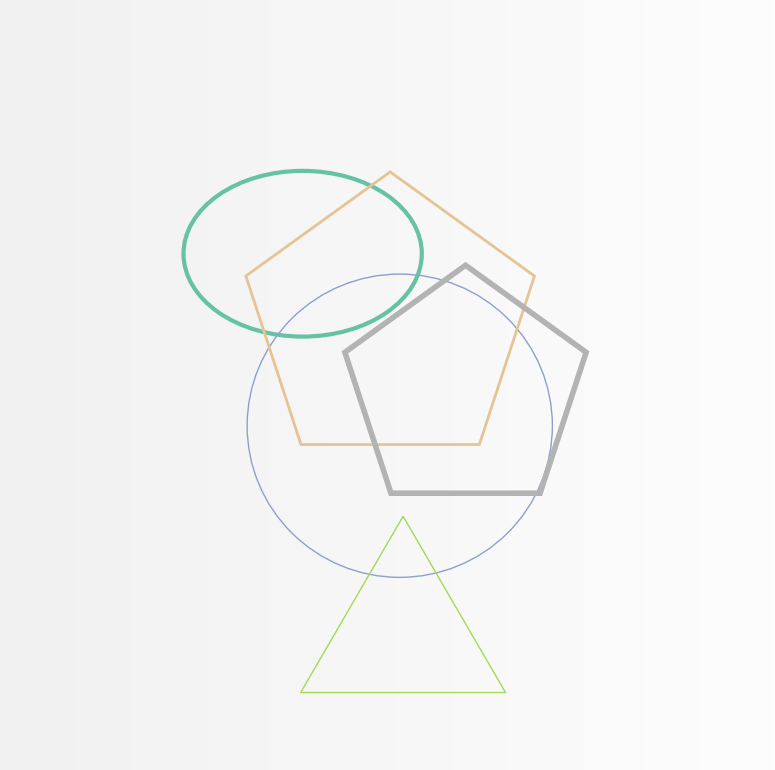[{"shape": "oval", "thickness": 1.5, "radius": 0.77, "center": [0.391, 0.67]}, {"shape": "circle", "thickness": 0.5, "radius": 0.98, "center": [0.516, 0.447]}, {"shape": "triangle", "thickness": 0.5, "radius": 0.76, "center": [0.52, 0.177]}, {"shape": "pentagon", "thickness": 1, "radius": 0.98, "center": [0.503, 0.581]}, {"shape": "pentagon", "thickness": 2, "radius": 0.82, "center": [0.601, 0.492]}]